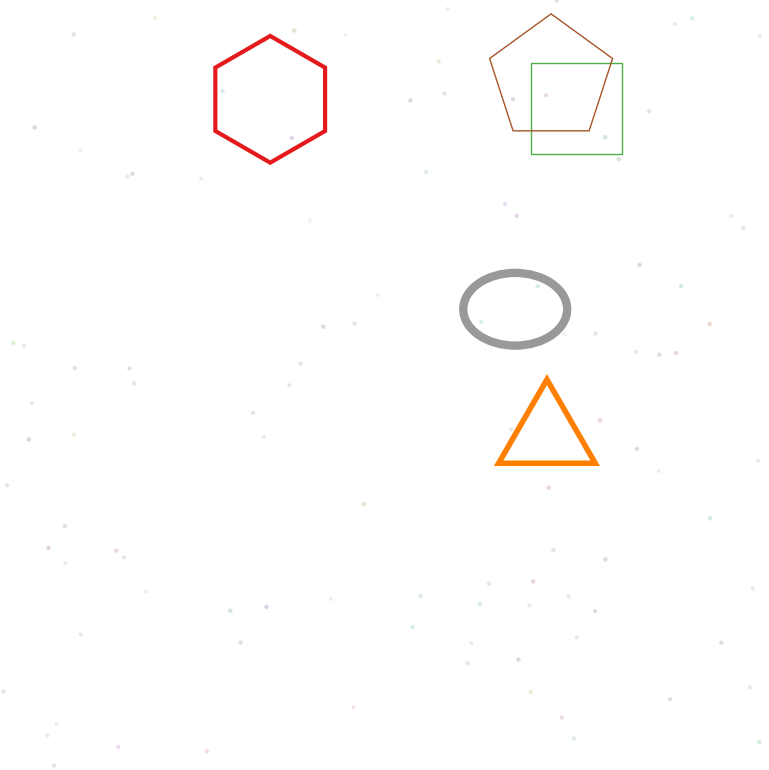[{"shape": "hexagon", "thickness": 1.5, "radius": 0.41, "center": [0.351, 0.871]}, {"shape": "square", "thickness": 0.5, "radius": 0.3, "center": [0.749, 0.859]}, {"shape": "triangle", "thickness": 2, "radius": 0.36, "center": [0.71, 0.435]}, {"shape": "pentagon", "thickness": 0.5, "radius": 0.42, "center": [0.716, 0.898]}, {"shape": "oval", "thickness": 3, "radius": 0.34, "center": [0.669, 0.598]}]